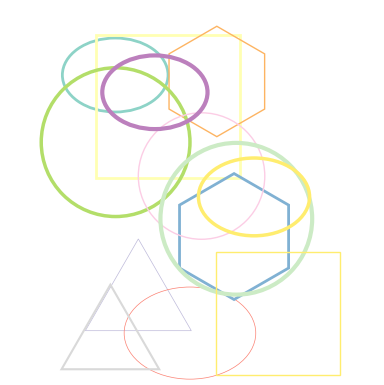[{"shape": "oval", "thickness": 2, "radius": 0.69, "center": [0.299, 0.805]}, {"shape": "square", "thickness": 2, "radius": 0.93, "center": [0.437, 0.723]}, {"shape": "triangle", "thickness": 0.5, "radius": 0.79, "center": [0.359, 0.22]}, {"shape": "oval", "thickness": 0.5, "radius": 0.85, "center": [0.493, 0.135]}, {"shape": "hexagon", "thickness": 2, "radius": 0.82, "center": [0.608, 0.386]}, {"shape": "hexagon", "thickness": 1, "radius": 0.72, "center": [0.563, 0.788]}, {"shape": "circle", "thickness": 2.5, "radius": 0.97, "center": [0.3, 0.631]}, {"shape": "circle", "thickness": 1, "radius": 0.82, "center": [0.524, 0.543]}, {"shape": "triangle", "thickness": 1.5, "radius": 0.73, "center": [0.287, 0.114]}, {"shape": "oval", "thickness": 3, "radius": 0.68, "center": [0.402, 0.76]}, {"shape": "circle", "thickness": 3, "radius": 0.99, "center": [0.614, 0.432]}, {"shape": "square", "thickness": 1, "radius": 0.8, "center": [0.722, 0.186]}, {"shape": "oval", "thickness": 2.5, "radius": 0.72, "center": [0.66, 0.489]}]